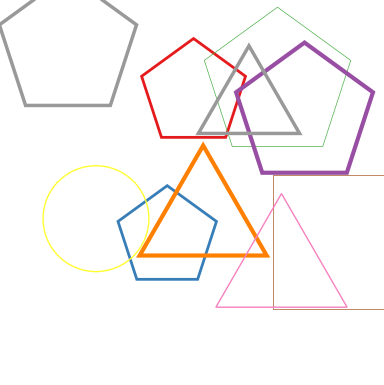[{"shape": "pentagon", "thickness": 2, "radius": 0.71, "center": [0.503, 0.758]}, {"shape": "pentagon", "thickness": 2, "radius": 0.67, "center": [0.434, 0.383]}, {"shape": "pentagon", "thickness": 0.5, "radius": 1.0, "center": [0.721, 0.781]}, {"shape": "pentagon", "thickness": 3, "radius": 0.93, "center": [0.791, 0.703]}, {"shape": "triangle", "thickness": 3, "radius": 0.95, "center": [0.528, 0.432]}, {"shape": "circle", "thickness": 1, "radius": 0.69, "center": [0.249, 0.432]}, {"shape": "square", "thickness": 0.5, "radius": 0.87, "center": [0.883, 0.371]}, {"shape": "triangle", "thickness": 1, "radius": 0.98, "center": [0.731, 0.3]}, {"shape": "pentagon", "thickness": 2.5, "radius": 0.94, "center": [0.176, 0.878]}, {"shape": "triangle", "thickness": 2.5, "radius": 0.76, "center": [0.647, 0.729]}]